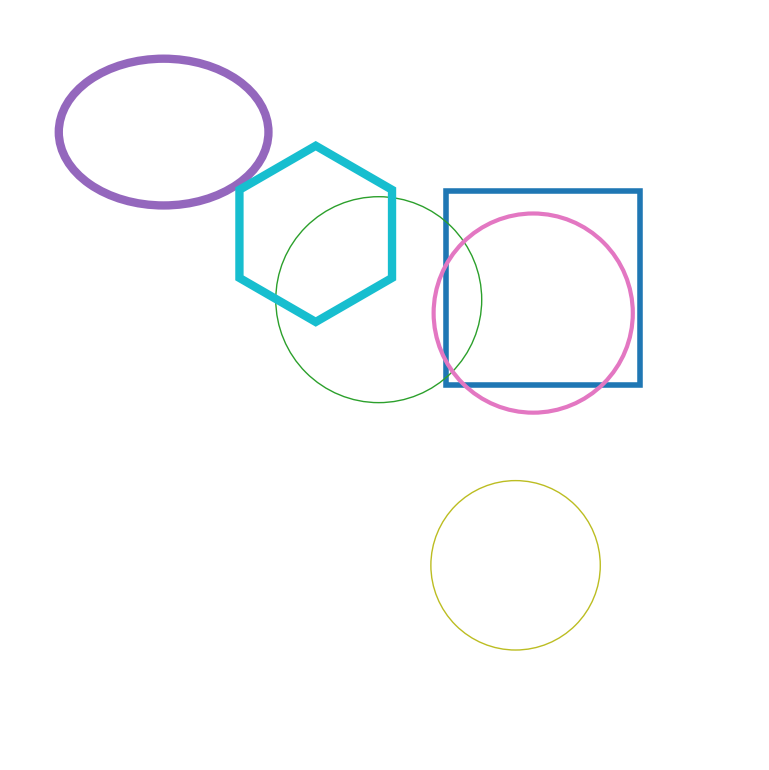[{"shape": "square", "thickness": 2, "radius": 0.63, "center": [0.706, 0.626]}, {"shape": "circle", "thickness": 0.5, "radius": 0.67, "center": [0.492, 0.611]}, {"shape": "oval", "thickness": 3, "radius": 0.68, "center": [0.212, 0.828]}, {"shape": "circle", "thickness": 1.5, "radius": 0.65, "center": [0.692, 0.593]}, {"shape": "circle", "thickness": 0.5, "radius": 0.55, "center": [0.67, 0.266]}, {"shape": "hexagon", "thickness": 3, "radius": 0.57, "center": [0.41, 0.696]}]